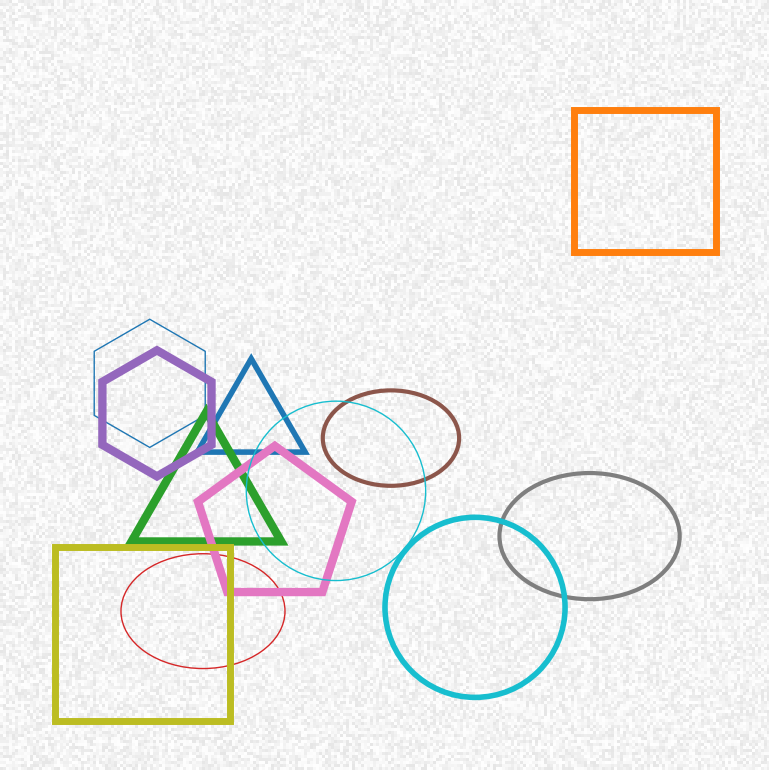[{"shape": "triangle", "thickness": 2, "radius": 0.4, "center": [0.326, 0.453]}, {"shape": "hexagon", "thickness": 0.5, "radius": 0.42, "center": [0.194, 0.502]}, {"shape": "square", "thickness": 2.5, "radius": 0.46, "center": [0.838, 0.765]}, {"shape": "triangle", "thickness": 3, "radius": 0.56, "center": [0.268, 0.353]}, {"shape": "oval", "thickness": 0.5, "radius": 0.53, "center": [0.264, 0.206]}, {"shape": "hexagon", "thickness": 3, "radius": 0.41, "center": [0.204, 0.463]}, {"shape": "oval", "thickness": 1.5, "radius": 0.44, "center": [0.508, 0.431]}, {"shape": "pentagon", "thickness": 3, "radius": 0.52, "center": [0.357, 0.316]}, {"shape": "oval", "thickness": 1.5, "radius": 0.59, "center": [0.766, 0.304]}, {"shape": "square", "thickness": 2.5, "radius": 0.57, "center": [0.185, 0.176]}, {"shape": "circle", "thickness": 2, "radius": 0.58, "center": [0.617, 0.211]}, {"shape": "circle", "thickness": 0.5, "radius": 0.58, "center": [0.436, 0.363]}]